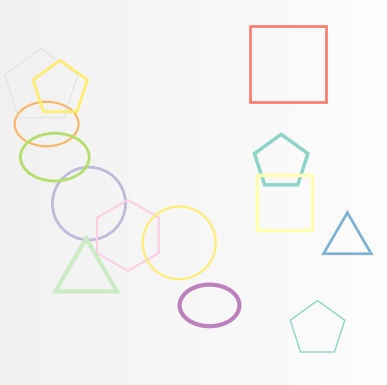[{"shape": "pentagon", "thickness": 2.5, "radius": 0.36, "center": [0.726, 0.579]}, {"shape": "pentagon", "thickness": 1, "radius": 0.37, "center": [0.819, 0.145]}, {"shape": "square", "thickness": 2.5, "radius": 0.36, "center": [0.734, 0.474]}, {"shape": "circle", "thickness": 2, "radius": 0.47, "center": [0.23, 0.471]}, {"shape": "square", "thickness": 2, "radius": 0.49, "center": [0.743, 0.833]}, {"shape": "triangle", "thickness": 2, "radius": 0.36, "center": [0.896, 0.376]}, {"shape": "oval", "thickness": 1.5, "radius": 0.41, "center": [0.12, 0.678]}, {"shape": "oval", "thickness": 2, "radius": 0.44, "center": [0.141, 0.592]}, {"shape": "hexagon", "thickness": 1.5, "radius": 0.46, "center": [0.33, 0.389]}, {"shape": "pentagon", "thickness": 0.5, "radius": 0.5, "center": [0.106, 0.775]}, {"shape": "oval", "thickness": 3, "radius": 0.39, "center": [0.541, 0.207]}, {"shape": "triangle", "thickness": 3, "radius": 0.46, "center": [0.222, 0.289]}, {"shape": "circle", "thickness": 1.5, "radius": 0.47, "center": [0.463, 0.369]}, {"shape": "pentagon", "thickness": 2, "radius": 0.37, "center": [0.155, 0.77]}]